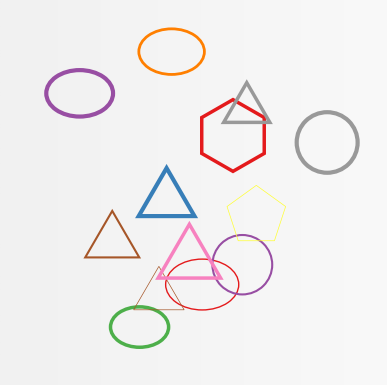[{"shape": "hexagon", "thickness": 2.5, "radius": 0.47, "center": [0.601, 0.648]}, {"shape": "oval", "thickness": 1, "radius": 0.47, "center": [0.522, 0.261]}, {"shape": "triangle", "thickness": 3, "radius": 0.42, "center": [0.43, 0.48]}, {"shape": "oval", "thickness": 2.5, "radius": 0.37, "center": [0.36, 0.151]}, {"shape": "circle", "thickness": 1.5, "radius": 0.39, "center": [0.625, 0.312]}, {"shape": "oval", "thickness": 3, "radius": 0.43, "center": [0.206, 0.758]}, {"shape": "oval", "thickness": 2, "radius": 0.42, "center": [0.443, 0.866]}, {"shape": "pentagon", "thickness": 0.5, "radius": 0.4, "center": [0.661, 0.439]}, {"shape": "triangle", "thickness": 1.5, "radius": 0.4, "center": [0.29, 0.372]}, {"shape": "triangle", "thickness": 0.5, "radius": 0.38, "center": [0.41, 0.233]}, {"shape": "triangle", "thickness": 2.5, "radius": 0.47, "center": [0.489, 0.324]}, {"shape": "triangle", "thickness": 2.5, "radius": 0.34, "center": [0.637, 0.717]}, {"shape": "circle", "thickness": 3, "radius": 0.39, "center": [0.844, 0.63]}]